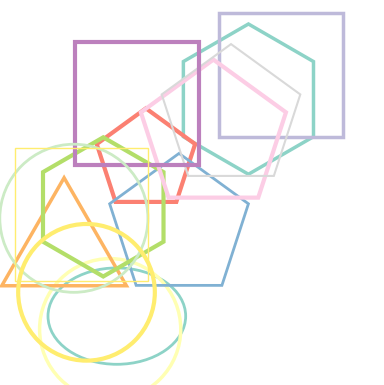[{"shape": "hexagon", "thickness": 2.5, "radius": 0.98, "center": [0.645, 0.743]}, {"shape": "oval", "thickness": 2, "radius": 0.89, "center": [0.303, 0.179]}, {"shape": "circle", "thickness": 2.5, "radius": 0.92, "center": [0.286, 0.145]}, {"shape": "square", "thickness": 2.5, "radius": 0.8, "center": [0.729, 0.805]}, {"shape": "pentagon", "thickness": 3, "radius": 0.67, "center": [0.379, 0.584]}, {"shape": "pentagon", "thickness": 2, "radius": 0.95, "center": [0.465, 0.412]}, {"shape": "triangle", "thickness": 2.5, "radius": 0.93, "center": [0.166, 0.351]}, {"shape": "hexagon", "thickness": 3, "radius": 0.9, "center": [0.268, 0.463]}, {"shape": "pentagon", "thickness": 3, "radius": 0.99, "center": [0.554, 0.647]}, {"shape": "pentagon", "thickness": 1.5, "radius": 0.95, "center": [0.6, 0.696]}, {"shape": "square", "thickness": 3, "radius": 0.8, "center": [0.356, 0.731]}, {"shape": "circle", "thickness": 2, "radius": 0.96, "center": [0.192, 0.433]}, {"shape": "square", "thickness": 1, "radius": 0.87, "center": [0.211, 0.443]}, {"shape": "circle", "thickness": 3, "radius": 0.89, "center": [0.225, 0.241]}]